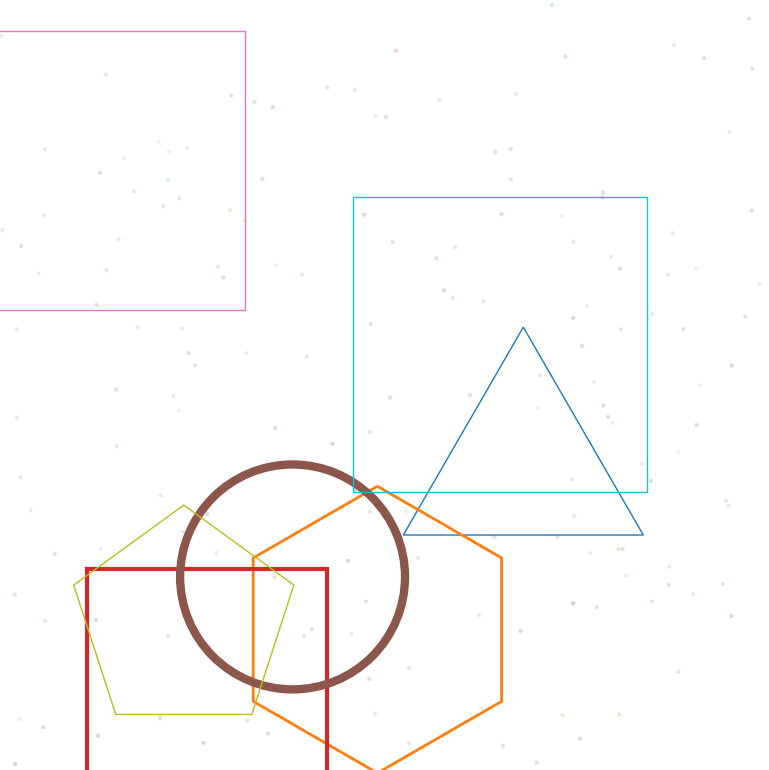[{"shape": "triangle", "thickness": 0.5, "radius": 0.9, "center": [0.68, 0.395]}, {"shape": "hexagon", "thickness": 1, "radius": 0.93, "center": [0.49, 0.182]}, {"shape": "square", "thickness": 1.5, "radius": 0.78, "center": [0.269, 0.105]}, {"shape": "circle", "thickness": 3, "radius": 0.73, "center": [0.38, 0.251]}, {"shape": "square", "thickness": 0.5, "radius": 0.91, "center": [0.137, 0.779]}, {"shape": "pentagon", "thickness": 0.5, "radius": 0.75, "center": [0.239, 0.194]}, {"shape": "square", "thickness": 0.5, "radius": 0.96, "center": [0.649, 0.553]}]